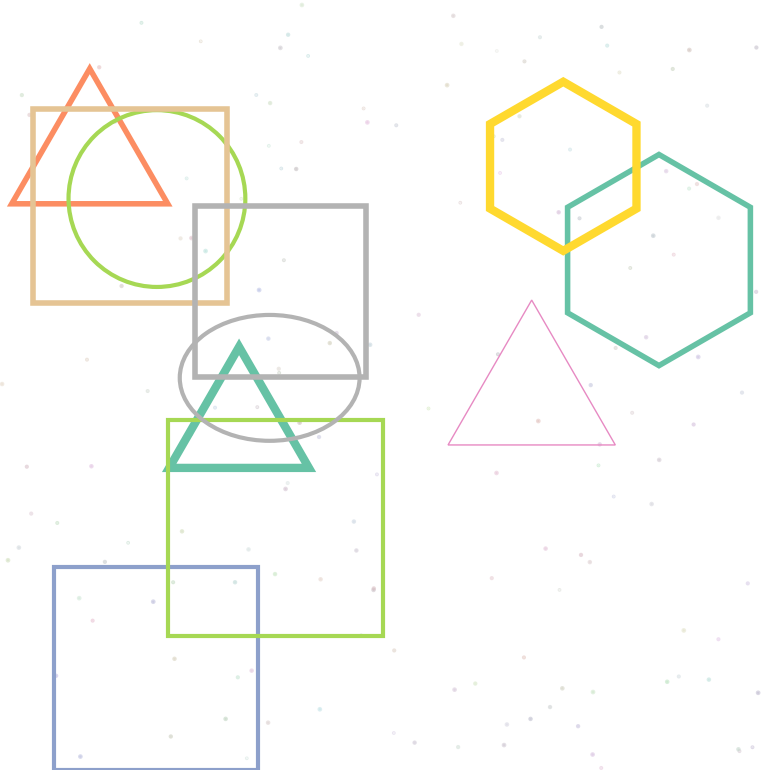[{"shape": "hexagon", "thickness": 2, "radius": 0.69, "center": [0.856, 0.662]}, {"shape": "triangle", "thickness": 3, "radius": 0.52, "center": [0.31, 0.445]}, {"shape": "triangle", "thickness": 2, "radius": 0.58, "center": [0.117, 0.794]}, {"shape": "square", "thickness": 1.5, "radius": 0.66, "center": [0.203, 0.132]}, {"shape": "triangle", "thickness": 0.5, "radius": 0.63, "center": [0.69, 0.485]}, {"shape": "circle", "thickness": 1.5, "radius": 0.57, "center": [0.204, 0.742]}, {"shape": "square", "thickness": 1.5, "radius": 0.7, "center": [0.358, 0.315]}, {"shape": "hexagon", "thickness": 3, "radius": 0.55, "center": [0.732, 0.784]}, {"shape": "square", "thickness": 2, "radius": 0.63, "center": [0.169, 0.732]}, {"shape": "oval", "thickness": 1.5, "radius": 0.58, "center": [0.35, 0.509]}, {"shape": "square", "thickness": 2, "radius": 0.55, "center": [0.365, 0.621]}]